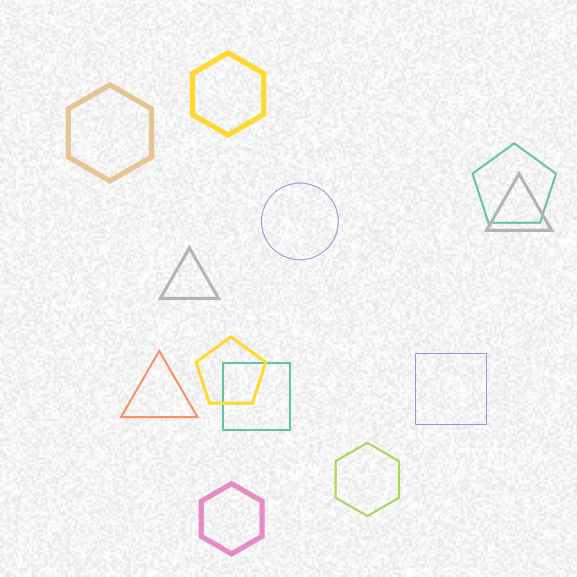[{"shape": "square", "thickness": 1, "radius": 0.29, "center": [0.445, 0.313]}, {"shape": "pentagon", "thickness": 1, "radius": 0.38, "center": [0.891, 0.675]}, {"shape": "triangle", "thickness": 1, "radius": 0.38, "center": [0.276, 0.315]}, {"shape": "square", "thickness": 0.5, "radius": 0.31, "center": [0.78, 0.327]}, {"shape": "circle", "thickness": 0.5, "radius": 0.33, "center": [0.519, 0.616]}, {"shape": "hexagon", "thickness": 2.5, "radius": 0.3, "center": [0.401, 0.101]}, {"shape": "hexagon", "thickness": 1, "radius": 0.32, "center": [0.636, 0.169]}, {"shape": "pentagon", "thickness": 1.5, "radius": 0.32, "center": [0.4, 0.352]}, {"shape": "hexagon", "thickness": 2.5, "radius": 0.36, "center": [0.395, 0.836]}, {"shape": "hexagon", "thickness": 2.5, "radius": 0.42, "center": [0.19, 0.769]}, {"shape": "triangle", "thickness": 1.5, "radius": 0.33, "center": [0.899, 0.633]}, {"shape": "triangle", "thickness": 1.5, "radius": 0.29, "center": [0.328, 0.511]}]